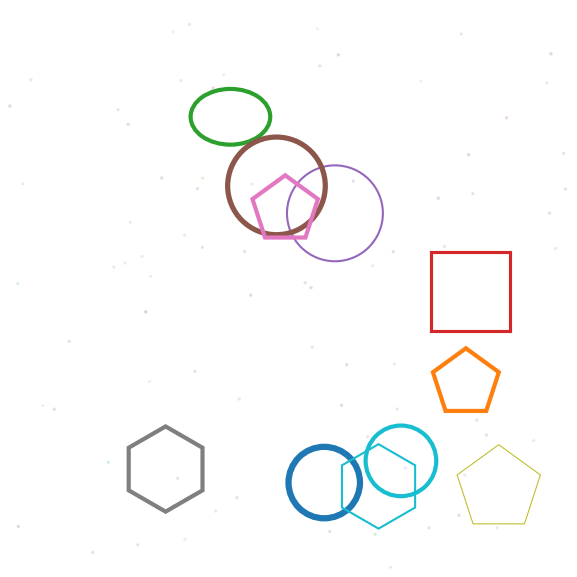[{"shape": "circle", "thickness": 3, "radius": 0.31, "center": [0.561, 0.164]}, {"shape": "pentagon", "thickness": 2, "radius": 0.3, "center": [0.807, 0.336]}, {"shape": "oval", "thickness": 2, "radius": 0.34, "center": [0.399, 0.797]}, {"shape": "square", "thickness": 1.5, "radius": 0.34, "center": [0.815, 0.494]}, {"shape": "circle", "thickness": 1, "radius": 0.42, "center": [0.58, 0.63]}, {"shape": "circle", "thickness": 2.5, "radius": 0.42, "center": [0.479, 0.677]}, {"shape": "pentagon", "thickness": 2, "radius": 0.3, "center": [0.494, 0.636]}, {"shape": "hexagon", "thickness": 2, "radius": 0.37, "center": [0.287, 0.187]}, {"shape": "pentagon", "thickness": 0.5, "radius": 0.38, "center": [0.864, 0.153]}, {"shape": "hexagon", "thickness": 1, "radius": 0.37, "center": [0.655, 0.157]}, {"shape": "circle", "thickness": 2, "radius": 0.31, "center": [0.694, 0.201]}]